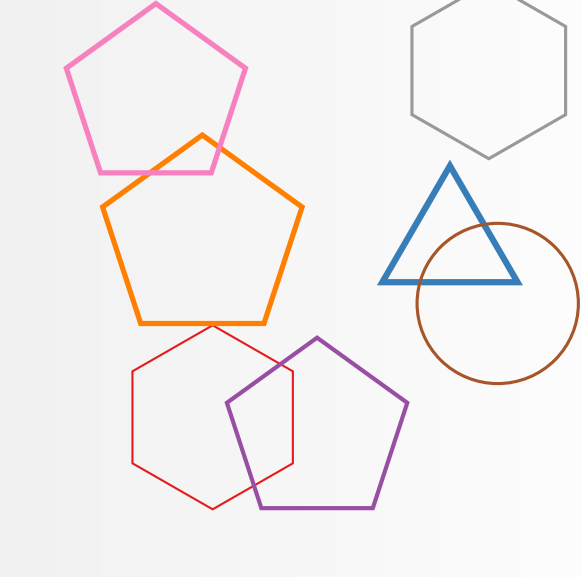[{"shape": "hexagon", "thickness": 1, "radius": 0.8, "center": [0.366, 0.277]}, {"shape": "triangle", "thickness": 3, "radius": 0.67, "center": [0.774, 0.578]}, {"shape": "pentagon", "thickness": 2, "radius": 0.82, "center": [0.546, 0.251]}, {"shape": "pentagon", "thickness": 2.5, "radius": 0.9, "center": [0.348, 0.585]}, {"shape": "circle", "thickness": 1.5, "radius": 0.69, "center": [0.856, 0.474]}, {"shape": "pentagon", "thickness": 2.5, "radius": 0.81, "center": [0.268, 0.831]}, {"shape": "hexagon", "thickness": 1.5, "radius": 0.76, "center": [0.841, 0.877]}]